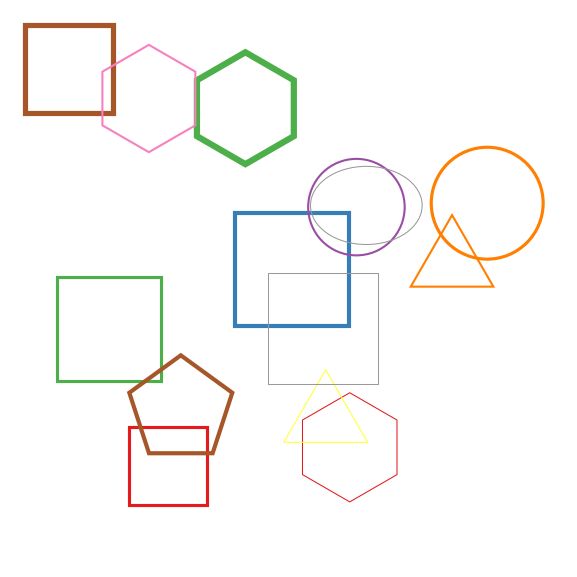[{"shape": "hexagon", "thickness": 0.5, "radius": 0.47, "center": [0.606, 0.225]}, {"shape": "square", "thickness": 1.5, "radius": 0.34, "center": [0.291, 0.192]}, {"shape": "square", "thickness": 2, "radius": 0.49, "center": [0.506, 0.533]}, {"shape": "square", "thickness": 1.5, "radius": 0.45, "center": [0.189, 0.43]}, {"shape": "hexagon", "thickness": 3, "radius": 0.48, "center": [0.425, 0.812]}, {"shape": "circle", "thickness": 1, "radius": 0.42, "center": [0.617, 0.64]}, {"shape": "circle", "thickness": 1.5, "radius": 0.48, "center": [0.844, 0.647]}, {"shape": "triangle", "thickness": 1, "radius": 0.41, "center": [0.783, 0.544]}, {"shape": "triangle", "thickness": 0.5, "radius": 0.42, "center": [0.564, 0.275]}, {"shape": "square", "thickness": 2.5, "radius": 0.38, "center": [0.119, 0.879]}, {"shape": "pentagon", "thickness": 2, "radius": 0.47, "center": [0.313, 0.29]}, {"shape": "hexagon", "thickness": 1, "radius": 0.46, "center": [0.258, 0.829]}, {"shape": "square", "thickness": 0.5, "radius": 0.48, "center": [0.559, 0.43]}, {"shape": "oval", "thickness": 0.5, "radius": 0.48, "center": [0.634, 0.643]}]